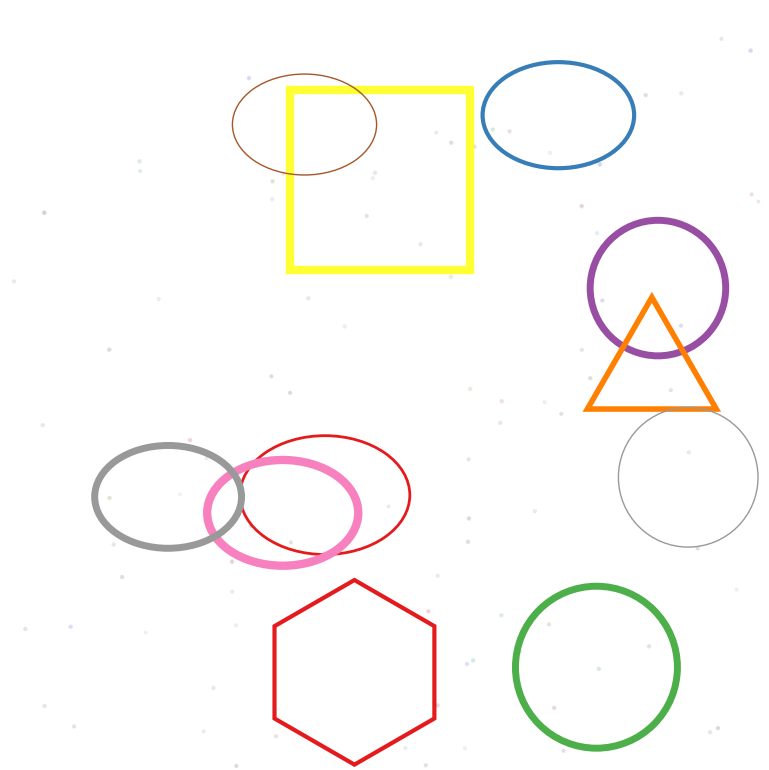[{"shape": "oval", "thickness": 1, "radius": 0.55, "center": [0.422, 0.357]}, {"shape": "hexagon", "thickness": 1.5, "radius": 0.6, "center": [0.46, 0.127]}, {"shape": "oval", "thickness": 1.5, "radius": 0.49, "center": [0.725, 0.85]}, {"shape": "circle", "thickness": 2.5, "radius": 0.53, "center": [0.775, 0.134]}, {"shape": "circle", "thickness": 2.5, "radius": 0.44, "center": [0.854, 0.626]}, {"shape": "triangle", "thickness": 2, "radius": 0.48, "center": [0.847, 0.517]}, {"shape": "square", "thickness": 3, "radius": 0.59, "center": [0.494, 0.766]}, {"shape": "oval", "thickness": 0.5, "radius": 0.47, "center": [0.395, 0.838]}, {"shape": "oval", "thickness": 3, "radius": 0.49, "center": [0.367, 0.334]}, {"shape": "oval", "thickness": 2.5, "radius": 0.48, "center": [0.218, 0.355]}, {"shape": "circle", "thickness": 0.5, "radius": 0.45, "center": [0.894, 0.38]}]